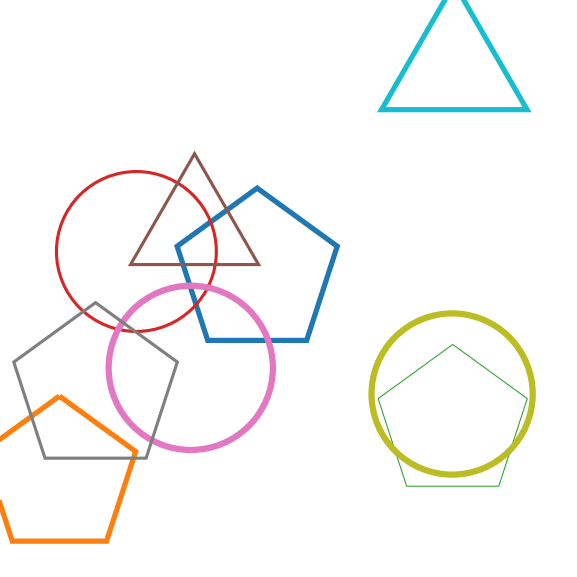[{"shape": "pentagon", "thickness": 2.5, "radius": 0.73, "center": [0.445, 0.528]}, {"shape": "pentagon", "thickness": 2.5, "radius": 0.69, "center": [0.103, 0.174]}, {"shape": "pentagon", "thickness": 0.5, "radius": 0.68, "center": [0.784, 0.267]}, {"shape": "circle", "thickness": 1.5, "radius": 0.69, "center": [0.236, 0.564]}, {"shape": "triangle", "thickness": 1.5, "radius": 0.64, "center": [0.337, 0.605]}, {"shape": "circle", "thickness": 3, "radius": 0.71, "center": [0.33, 0.362]}, {"shape": "pentagon", "thickness": 1.5, "radius": 0.74, "center": [0.165, 0.326]}, {"shape": "circle", "thickness": 3, "radius": 0.7, "center": [0.783, 0.317]}, {"shape": "triangle", "thickness": 2.5, "radius": 0.73, "center": [0.787, 0.882]}]